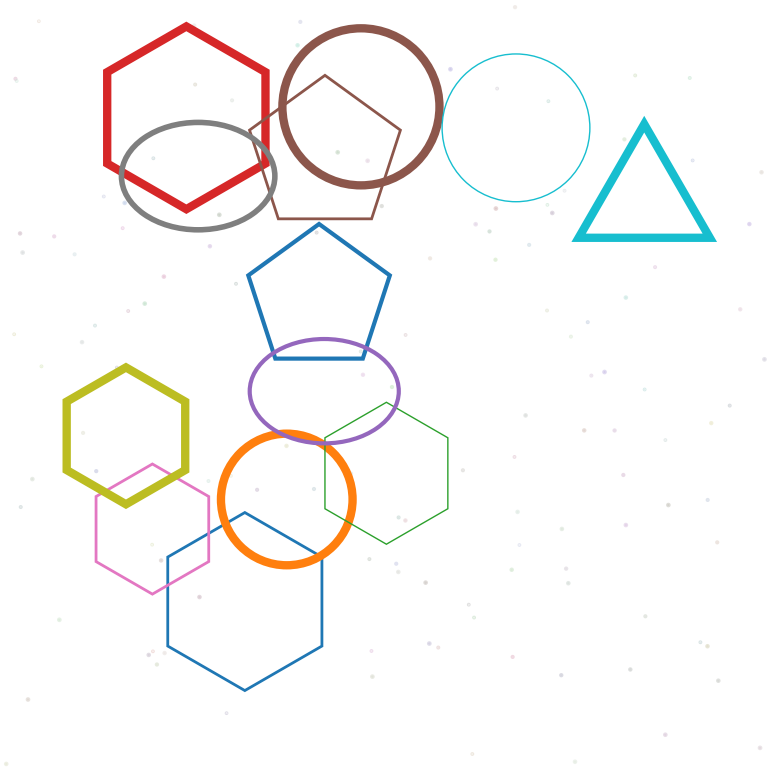[{"shape": "hexagon", "thickness": 1, "radius": 0.58, "center": [0.318, 0.219]}, {"shape": "pentagon", "thickness": 1.5, "radius": 0.48, "center": [0.414, 0.612]}, {"shape": "circle", "thickness": 3, "radius": 0.43, "center": [0.372, 0.351]}, {"shape": "hexagon", "thickness": 0.5, "radius": 0.46, "center": [0.502, 0.385]}, {"shape": "hexagon", "thickness": 3, "radius": 0.59, "center": [0.242, 0.847]}, {"shape": "oval", "thickness": 1.5, "radius": 0.48, "center": [0.421, 0.492]}, {"shape": "pentagon", "thickness": 1, "radius": 0.52, "center": [0.422, 0.799]}, {"shape": "circle", "thickness": 3, "radius": 0.51, "center": [0.469, 0.861]}, {"shape": "hexagon", "thickness": 1, "radius": 0.42, "center": [0.198, 0.313]}, {"shape": "oval", "thickness": 2, "radius": 0.5, "center": [0.257, 0.771]}, {"shape": "hexagon", "thickness": 3, "radius": 0.44, "center": [0.164, 0.434]}, {"shape": "triangle", "thickness": 3, "radius": 0.49, "center": [0.837, 0.74]}, {"shape": "circle", "thickness": 0.5, "radius": 0.48, "center": [0.67, 0.834]}]